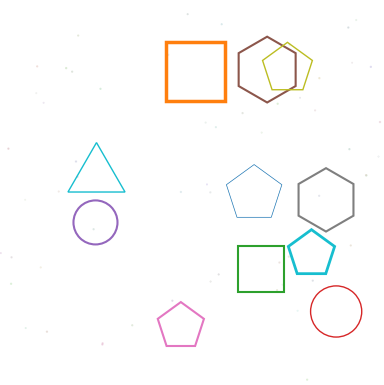[{"shape": "pentagon", "thickness": 0.5, "radius": 0.38, "center": [0.66, 0.497]}, {"shape": "square", "thickness": 2.5, "radius": 0.38, "center": [0.507, 0.815]}, {"shape": "square", "thickness": 1.5, "radius": 0.3, "center": [0.678, 0.301]}, {"shape": "circle", "thickness": 1, "radius": 0.33, "center": [0.873, 0.191]}, {"shape": "circle", "thickness": 1.5, "radius": 0.29, "center": [0.248, 0.422]}, {"shape": "hexagon", "thickness": 1.5, "radius": 0.43, "center": [0.694, 0.819]}, {"shape": "pentagon", "thickness": 1.5, "radius": 0.32, "center": [0.47, 0.152]}, {"shape": "hexagon", "thickness": 1.5, "radius": 0.41, "center": [0.847, 0.481]}, {"shape": "pentagon", "thickness": 1, "radius": 0.34, "center": [0.747, 0.822]}, {"shape": "triangle", "thickness": 1, "radius": 0.43, "center": [0.251, 0.544]}, {"shape": "pentagon", "thickness": 2, "radius": 0.32, "center": [0.809, 0.34]}]